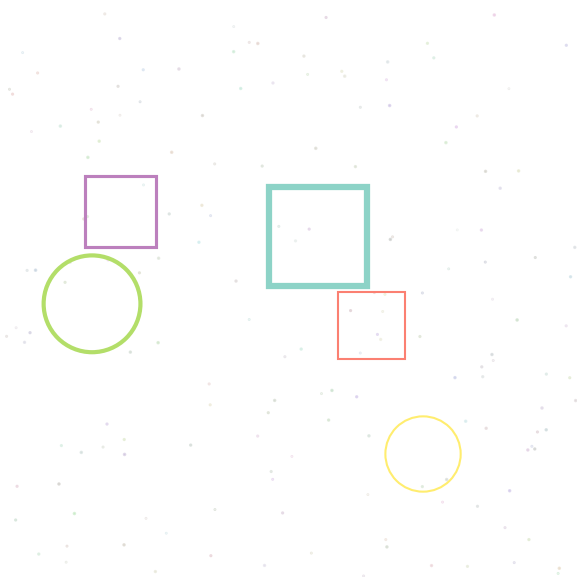[{"shape": "square", "thickness": 3, "radius": 0.43, "center": [0.55, 0.59]}, {"shape": "square", "thickness": 1, "radius": 0.29, "center": [0.644, 0.436]}, {"shape": "circle", "thickness": 2, "radius": 0.42, "center": [0.159, 0.473]}, {"shape": "square", "thickness": 1.5, "radius": 0.31, "center": [0.209, 0.632]}, {"shape": "circle", "thickness": 1, "radius": 0.33, "center": [0.733, 0.213]}]